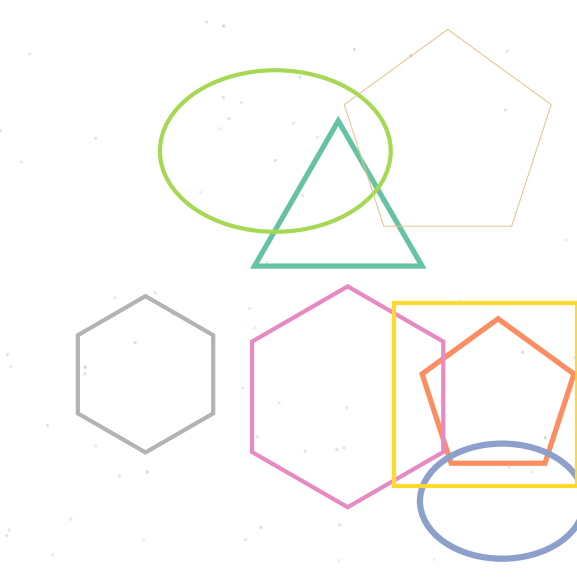[{"shape": "triangle", "thickness": 2.5, "radius": 0.84, "center": [0.586, 0.622]}, {"shape": "pentagon", "thickness": 2.5, "radius": 0.69, "center": [0.862, 0.309]}, {"shape": "oval", "thickness": 3, "radius": 0.71, "center": [0.87, 0.131]}, {"shape": "hexagon", "thickness": 2, "radius": 0.96, "center": [0.602, 0.312]}, {"shape": "oval", "thickness": 2, "radius": 1.0, "center": [0.477, 0.738]}, {"shape": "square", "thickness": 2, "radius": 0.79, "center": [0.841, 0.316]}, {"shape": "pentagon", "thickness": 0.5, "radius": 0.94, "center": [0.775, 0.76]}, {"shape": "hexagon", "thickness": 2, "radius": 0.68, "center": [0.252, 0.351]}]